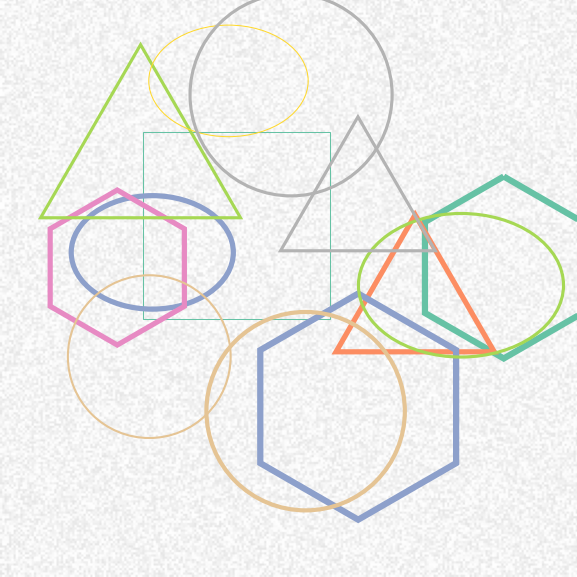[{"shape": "hexagon", "thickness": 3, "radius": 0.79, "center": [0.872, 0.536]}, {"shape": "square", "thickness": 0.5, "radius": 0.81, "center": [0.41, 0.608]}, {"shape": "triangle", "thickness": 2.5, "radius": 0.79, "center": [0.719, 0.469]}, {"shape": "hexagon", "thickness": 3, "radius": 0.98, "center": [0.62, 0.295]}, {"shape": "oval", "thickness": 2.5, "radius": 0.7, "center": [0.264, 0.562]}, {"shape": "hexagon", "thickness": 2.5, "radius": 0.67, "center": [0.203, 0.536]}, {"shape": "oval", "thickness": 1.5, "radius": 0.89, "center": [0.798, 0.505]}, {"shape": "triangle", "thickness": 1.5, "radius": 1.0, "center": [0.243, 0.722]}, {"shape": "oval", "thickness": 0.5, "radius": 0.69, "center": [0.396, 0.859]}, {"shape": "circle", "thickness": 2, "radius": 0.86, "center": [0.529, 0.287]}, {"shape": "circle", "thickness": 1, "radius": 0.7, "center": [0.258, 0.382]}, {"shape": "triangle", "thickness": 1.5, "radius": 0.77, "center": [0.62, 0.642]}, {"shape": "circle", "thickness": 1.5, "radius": 0.87, "center": [0.504, 0.835]}]